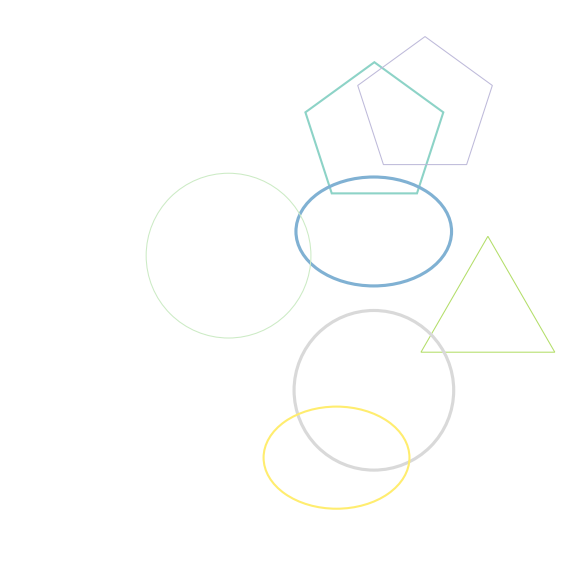[{"shape": "pentagon", "thickness": 1, "radius": 0.63, "center": [0.648, 0.766]}, {"shape": "pentagon", "thickness": 0.5, "radius": 0.61, "center": [0.736, 0.813]}, {"shape": "oval", "thickness": 1.5, "radius": 0.67, "center": [0.647, 0.598]}, {"shape": "triangle", "thickness": 0.5, "radius": 0.67, "center": [0.845, 0.456]}, {"shape": "circle", "thickness": 1.5, "radius": 0.69, "center": [0.647, 0.323]}, {"shape": "circle", "thickness": 0.5, "radius": 0.71, "center": [0.396, 0.556]}, {"shape": "oval", "thickness": 1, "radius": 0.63, "center": [0.583, 0.207]}]